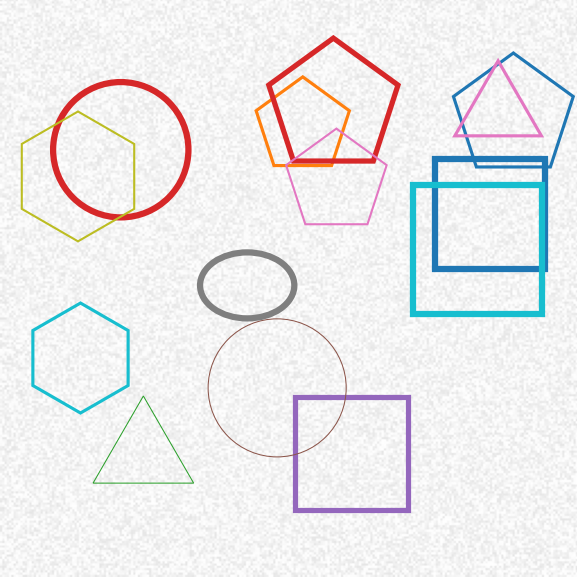[{"shape": "pentagon", "thickness": 1.5, "radius": 0.55, "center": [0.889, 0.798]}, {"shape": "square", "thickness": 3, "radius": 0.48, "center": [0.849, 0.628]}, {"shape": "pentagon", "thickness": 1.5, "radius": 0.42, "center": [0.524, 0.781]}, {"shape": "triangle", "thickness": 0.5, "radius": 0.5, "center": [0.248, 0.213]}, {"shape": "circle", "thickness": 3, "radius": 0.59, "center": [0.209, 0.74]}, {"shape": "pentagon", "thickness": 2.5, "radius": 0.59, "center": [0.577, 0.815]}, {"shape": "square", "thickness": 2.5, "radius": 0.49, "center": [0.609, 0.214]}, {"shape": "circle", "thickness": 0.5, "radius": 0.6, "center": [0.48, 0.327]}, {"shape": "triangle", "thickness": 1.5, "radius": 0.43, "center": [0.863, 0.807]}, {"shape": "pentagon", "thickness": 1, "radius": 0.46, "center": [0.582, 0.685]}, {"shape": "oval", "thickness": 3, "radius": 0.41, "center": [0.428, 0.505]}, {"shape": "hexagon", "thickness": 1, "radius": 0.56, "center": [0.135, 0.694]}, {"shape": "hexagon", "thickness": 1.5, "radius": 0.48, "center": [0.139, 0.379]}, {"shape": "square", "thickness": 3, "radius": 0.56, "center": [0.827, 0.567]}]